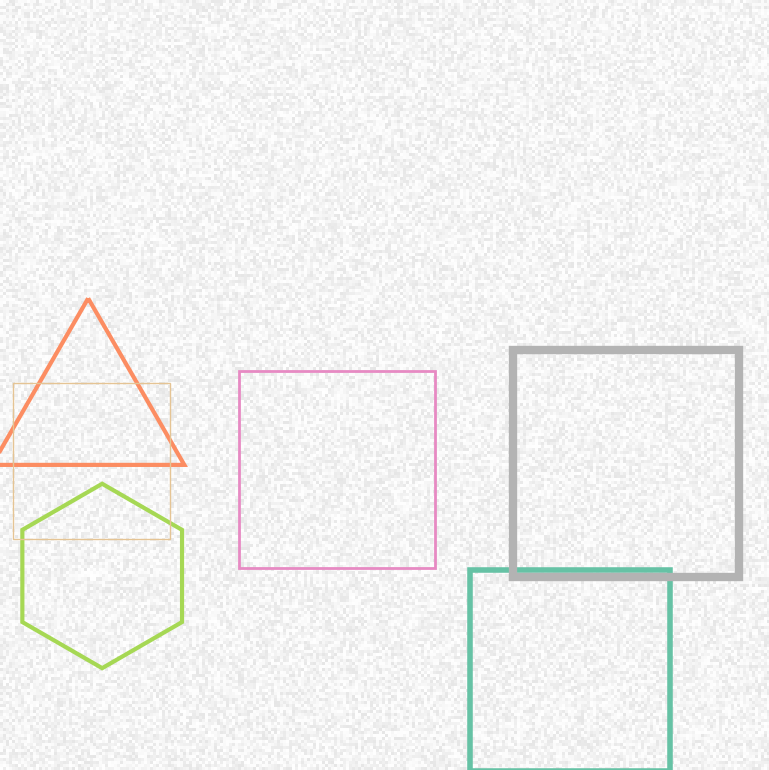[{"shape": "square", "thickness": 2, "radius": 0.65, "center": [0.74, 0.129]}, {"shape": "triangle", "thickness": 1.5, "radius": 0.72, "center": [0.114, 0.468]}, {"shape": "square", "thickness": 1, "radius": 0.64, "center": [0.438, 0.39]}, {"shape": "hexagon", "thickness": 1.5, "radius": 0.6, "center": [0.133, 0.252]}, {"shape": "square", "thickness": 0.5, "radius": 0.51, "center": [0.119, 0.401]}, {"shape": "square", "thickness": 3, "radius": 0.74, "center": [0.813, 0.398]}]